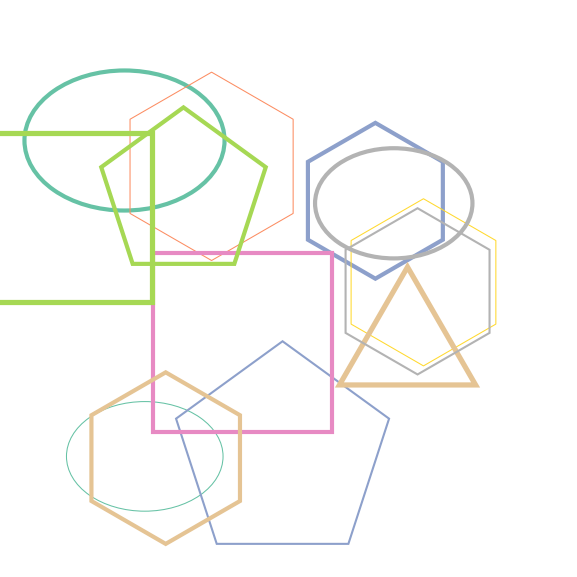[{"shape": "oval", "thickness": 0.5, "radius": 0.68, "center": [0.251, 0.209]}, {"shape": "oval", "thickness": 2, "radius": 0.87, "center": [0.216, 0.756]}, {"shape": "hexagon", "thickness": 0.5, "radius": 0.82, "center": [0.366, 0.711]}, {"shape": "pentagon", "thickness": 1, "radius": 0.97, "center": [0.489, 0.214]}, {"shape": "hexagon", "thickness": 2, "radius": 0.67, "center": [0.65, 0.651]}, {"shape": "square", "thickness": 2, "radius": 0.77, "center": [0.42, 0.406]}, {"shape": "square", "thickness": 2.5, "radius": 0.73, "center": [0.117, 0.623]}, {"shape": "pentagon", "thickness": 2, "radius": 0.75, "center": [0.318, 0.663]}, {"shape": "hexagon", "thickness": 0.5, "radius": 0.72, "center": [0.733, 0.51]}, {"shape": "triangle", "thickness": 2.5, "radius": 0.68, "center": [0.706, 0.401]}, {"shape": "hexagon", "thickness": 2, "radius": 0.74, "center": [0.287, 0.206]}, {"shape": "hexagon", "thickness": 1, "radius": 0.72, "center": [0.723, 0.495]}, {"shape": "oval", "thickness": 2, "radius": 0.68, "center": [0.682, 0.647]}]